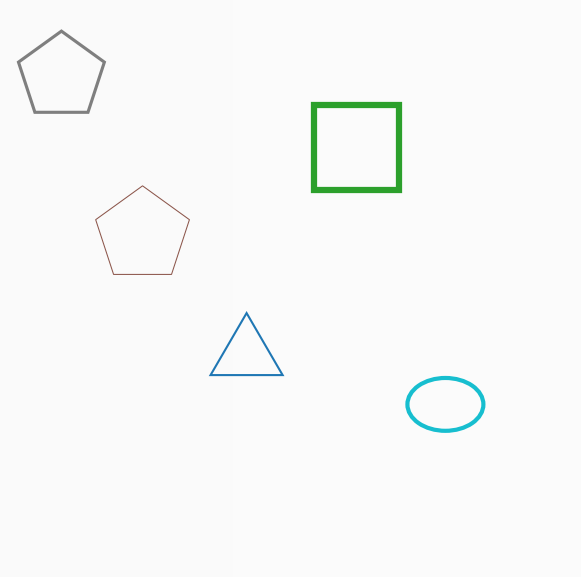[{"shape": "triangle", "thickness": 1, "radius": 0.36, "center": [0.424, 0.385]}, {"shape": "square", "thickness": 3, "radius": 0.37, "center": [0.613, 0.744]}, {"shape": "pentagon", "thickness": 0.5, "radius": 0.42, "center": [0.245, 0.593]}, {"shape": "pentagon", "thickness": 1.5, "radius": 0.39, "center": [0.106, 0.868]}, {"shape": "oval", "thickness": 2, "radius": 0.33, "center": [0.766, 0.299]}]